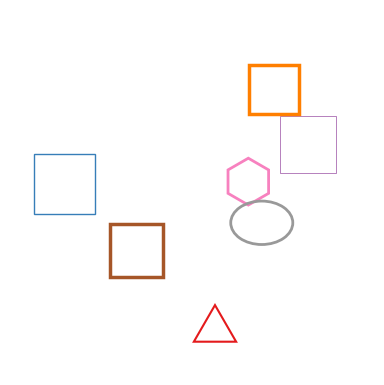[{"shape": "triangle", "thickness": 1.5, "radius": 0.32, "center": [0.558, 0.144]}, {"shape": "square", "thickness": 1, "radius": 0.39, "center": [0.168, 0.522]}, {"shape": "square", "thickness": 0.5, "radius": 0.37, "center": [0.8, 0.625]}, {"shape": "square", "thickness": 2.5, "radius": 0.32, "center": [0.712, 0.767]}, {"shape": "square", "thickness": 2.5, "radius": 0.35, "center": [0.355, 0.35]}, {"shape": "hexagon", "thickness": 2, "radius": 0.3, "center": [0.645, 0.528]}, {"shape": "oval", "thickness": 2, "radius": 0.4, "center": [0.68, 0.421]}]